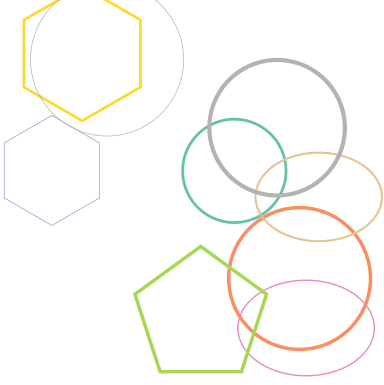[{"shape": "circle", "thickness": 2, "radius": 0.67, "center": [0.609, 0.556]}, {"shape": "circle", "thickness": 2.5, "radius": 0.92, "center": [0.778, 0.277]}, {"shape": "hexagon", "thickness": 0.5, "radius": 0.71, "center": [0.135, 0.557]}, {"shape": "oval", "thickness": 1, "radius": 0.89, "center": [0.795, 0.148]}, {"shape": "pentagon", "thickness": 2.5, "radius": 0.9, "center": [0.521, 0.18]}, {"shape": "hexagon", "thickness": 2, "radius": 0.87, "center": [0.214, 0.861]}, {"shape": "oval", "thickness": 1.5, "radius": 0.82, "center": [0.828, 0.489]}, {"shape": "circle", "thickness": 0.5, "radius": 0.99, "center": [0.278, 0.846]}, {"shape": "circle", "thickness": 3, "radius": 0.88, "center": [0.72, 0.668]}]